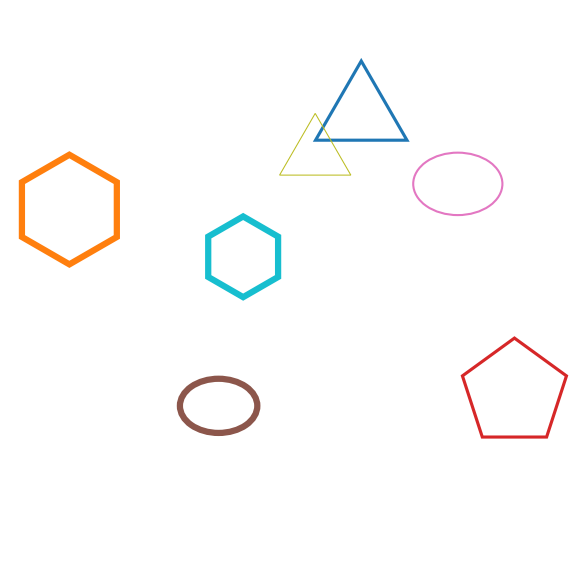[{"shape": "triangle", "thickness": 1.5, "radius": 0.46, "center": [0.626, 0.802]}, {"shape": "hexagon", "thickness": 3, "radius": 0.47, "center": [0.12, 0.636]}, {"shape": "pentagon", "thickness": 1.5, "radius": 0.47, "center": [0.891, 0.319]}, {"shape": "oval", "thickness": 3, "radius": 0.34, "center": [0.379, 0.296]}, {"shape": "oval", "thickness": 1, "radius": 0.39, "center": [0.793, 0.681]}, {"shape": "triangle", "thickness": 0.5, "radius": 0.36, "center": [0.546, 0.732]}, {"shape": "hexagon", "thickness": 3, "radius": 0.35, "center": [0.421, 0.554]}]